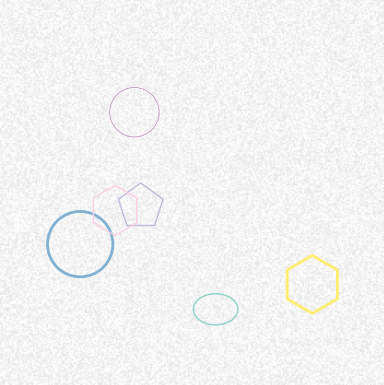[{"shape": "oval", "thickness": 1, "radius": 0.29, "center": [0.56, 0.197]}, {"shape": "pentagon", "thickness": 1, "radius": 0.31, "center": [0.366, 0.464]}, {"shape": "circle", "thickness": 2, "radius": 0.42, "center": [0.208, 0.366]}, {"shape": "hexagon", "thickness": 1, "radius": 0.33, "center": [0.299, 0.454]}, {"shape": "circle", "thickness": 0.5, "radius": 0.32, "center": [0.349, 0.709]}, {"shape": "hexagon", "thickness": 2, "radius": 0.38, "center": [0.811, 0.261]}]